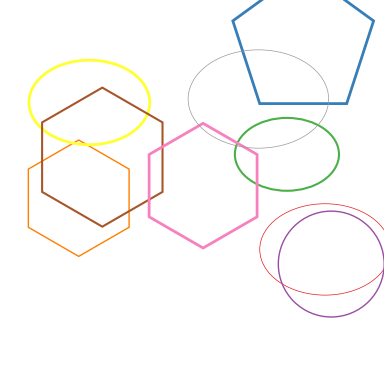[{"shape": "oval", "thickness": 0.5, "radius": 0.85, "center": [0.844, 0.352]}, {"shape": "pentagon", "thickness": 2, "radius": 0.96, "center": [0.788, 0.886]}, {"shape": "oval", "thickness": 1.5, "radius": 0.68, "center": [0.745, 0.599]}, {"shape": "circle", "thickness": 1, "radius": 0.69, "center": [0.86, 0.314]}, {"shape": "hexagon", "thickness": 1, "radius": 0.76, "center": [0.204, 0.485]}, {"shape": "oval", "thickness": 2, "radius": 0.78, "center": [0.232, 0.734]}, {"shape": "hexagon", "thickness": 1.5, "radius": 0.9, "center": [0.266, 0.592]}, {"shape": "hexagon", "thickness": 2, "radius": 0.81, "center": [0.528, 0.518]}, {"shape": "oval", "thickness": 0.5, "radius": 0.91, "center": [0.671, 0.743]}]